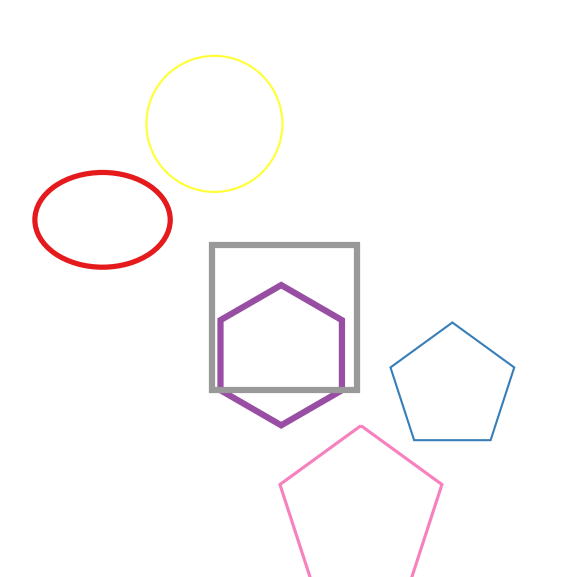[{"shape": "oval", "thickness": 2.5, "radius": 0.59, "center": [0.178, 0.618]}, {"shape": "pentagon", "thickness": 1, "radius": 0.56, "center": [0.783, 0.328]}, {"shape": "hexagon", "thickness": 3, "radius": 0.61, "center": [0.487, 0.384]}, {"shape": "circle", "thickness": 1, "radius": 0.59, "center": [0.371, 0.785]}, {"shape": "pentagon", "thickness": 1.5, "radius": 0.74, "center": [0.625, 0.115]}, {"shape": "square", "thickness": 3, "radius": 0.63, "center": [0.492, 0.45]}]